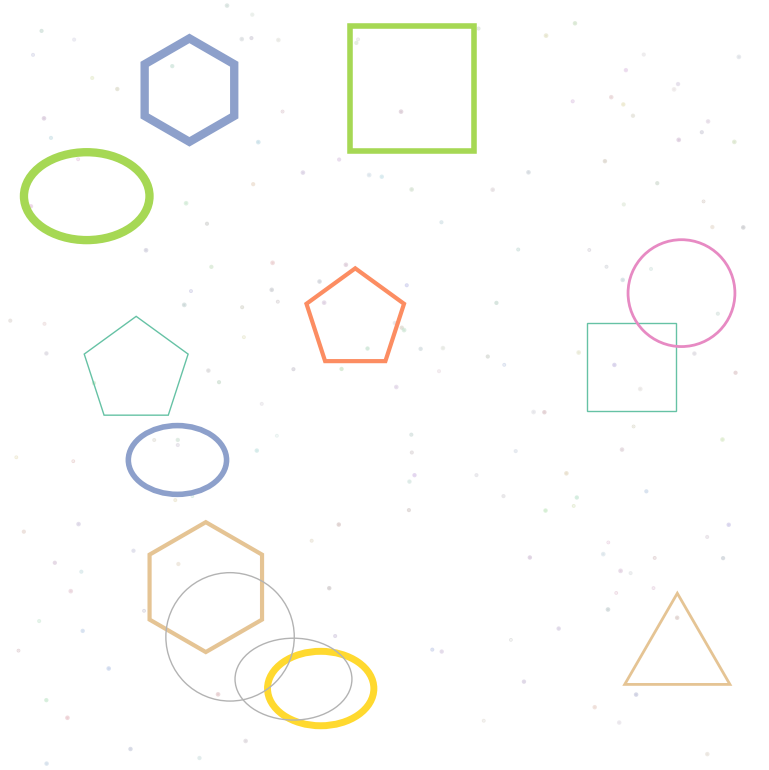[{"shape": "square", "thickness": 0.5, "radius": 0.29, "center": [0.82, 0.523]}, {"shape": "pentagon", "thickness": 0.5, "radius": 0.35, "center": [0.177, 0.518]}, {"shape": "pentagon", "thickness": 1.5, "radius": 0.33, "center": [0.461, 0.585]}, {"shape": "oval", "thickness": 2, "radius": 0.32, "center": [0.23, 0.403]}, {"shape": "hexagon", "thickness": 3, "radius": 0.34, "center": [0.246, 0.883]}, {"shape": "circle", "thickness": 1, "radius": 0.35, "center": [0.885, 0.619]}, {"shape": "oval", "thickness": 3, "radius": 0.41, "center": [0.113, 0.745]}, {"shape": "square", "thickness": 2, "radius": 0.4, "center": [0.535, 0.885]}, {"shape": "oval", "thickness": 2.5, "radius": 0.35, "center": [0.416, 0.106]}, {"shape": "triangle", "thickness": 1, "radius": 0.39, "center": [0.88, 0.151]}, {"shape": "hexagon", "thickness": 1.5, "radius": 0.42, "center": [0.267, 0.238]}, {"shape": "circle", "thickness": 0.5, "radius": 0.42, "center": [0.299, 0.173]}, {"shape": "oval", "thickness": 0.5, "radius": 0.38, "center": [0.381, 0.118]}]